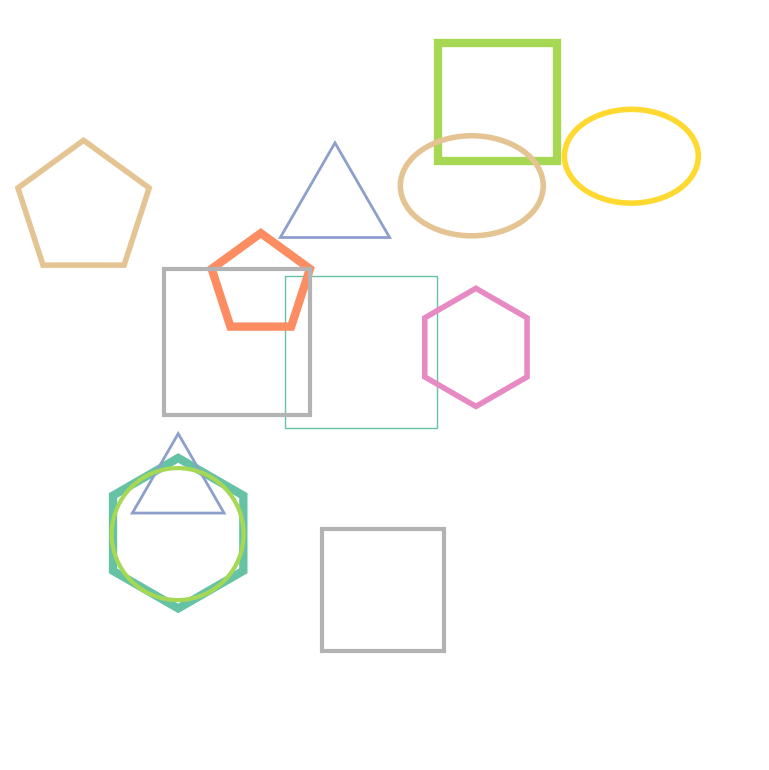[{"shape": "square", "thickness": 0.5, "radius": 0.49, "center": [0.469, 0.543]}, {"shape": "hexagon", "thickness": 3, "radius": 0.49, "center": [0.231, 0.308]}, {"shape": "pentagon", "thickness": 3, "radius": 0.34, "center": [0.339, 0.63]}, {"shape": "triangle", "thickness": 1, "radius": 0.41, "center": [0.435, 0.733]}, {"shape": "triangle", "thickness": 1, "radius": 0.34, "center": [0.231, 0.368]}, {"shape": "hexagon", "thickness": 2, "radius": 0.38, "center": [0.618, 0.549]}, {"shape": "circle", "thickness": 1.5, "radius": 0.43, "center": [0.231, 0.306]}, {"shape": "square", "thickness": 3, "radius": 0.39, "center": [0.646, 0.868]}, {"shape": "oval", "thickness": 2, "radius": 0.43, "center": [0.82, 0.797]}, {"shape": "oval", "thickness": 2, "radius": 0.46, "center": [0.613, 0.759]}, {"shape": "pentagon", "thickness": 2, "radius": 0.45, "center": [0.109, 0.728]}, {"shape": "square", "thickness": 1.5, "radius": 0.47, "center": [0.307, 0.556]}, {"shape": "square", "thickness": 1.5, "radius": 0.4, "center": [0.497, 0.234]}]